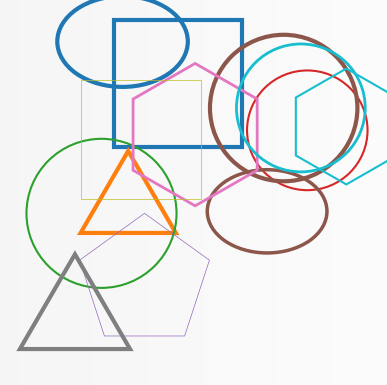[{"shape": "oval", "thickness": 3, "radius": 0.84, "center": [0.316, 0.892]}, {"shape": "square", "thickness": 3, "radius": 0.82, "center": [0.459, 0.783]}, {"shape": "triangle", "thickness": 3, "radius": 0.71, "center": [0.331, 0.466]}, {"shape": "circle", "thickness": 1.5, "radius": 0.97, "center": [0.262, 0.446]}, {"shape": "circle", "thickness": 1.5, "radius": 0.78, "center": [0.793, 0.662]}, {"shape": "pentagon", "thickness": 0.5, "radius": 0.88, "center": [0.373, 0.27]}, {"shape": "circle", "thickness": 3, "radius": 0.95, "center": [0.732, 0.719]}, {"shape": "oval", "thickness": 2.5, "radius": 0.77, "center": [0.689, 0.451]}, {"shape": "hexagon", "thickness": 2, "radius": 0.92, "center": [0.504, 0.65]}, {"shape": "triangle", "thickness": 3, "radius": 0.82, "center": [0.193, 0.175]}, {"shape": "square", "thickness": 0.5, "radius": 0.78, "center": [0.364, 0.638]}, {"shape": "hexagon", "thickness": 1.5, "radius": 0.75, "center": [0.894, 0.671]}, {"shape": "circle", "thickness": 2, "radius": 0.83, "center": [0.776, 0.72]}]